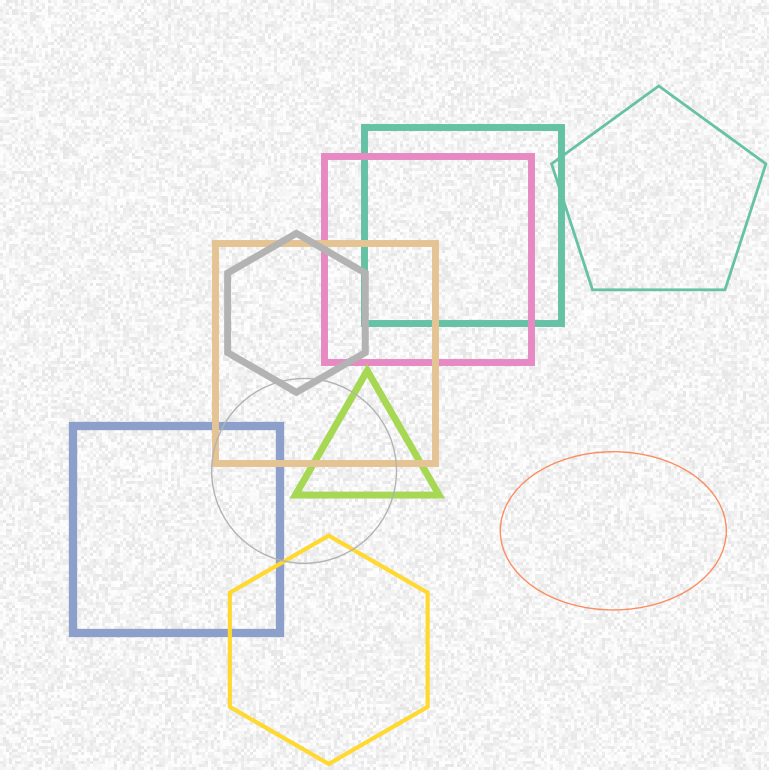[{"shape": "pentagon", "thickness": 1, "radius": 0.73, "center": [0.856, 0.742]}, {"shape": "square", "thickness": 2.5, "radius": 0.64, "center": [0.601, 0.708]}, {"shape": "oval", "thickness": 0.5, "radius": 0.73, "center": [0.796, 0.311]}, {"shape": "square", "thickness": 3, "radius": 0.67, "center": [0.229, 0.312]}, {"shape": "square", "thickness": 2.5, "radius": 0.67, "center": [0.555, 0.664]}, {"shape": "triangle", "thickness": 2.5, "radius": 0.54, "center": [0.477, 0.411]}, {"shape": "hexagon", "thickness": 1.5, "radius": 0.74, "center": [0.427, 0.156]}, {"shape": "square", "thickness": 2.5, "radius": 0.71, "center": [0.422, 0.542]}, {"shape": "hexagon", "thickness": 2.5, "radius": 0.52, "center": [0.385, 0.594]}, {"shape": "circle", "thickness": 0.5, "radius": 0.6, "center": [0.395, 0.388]}]